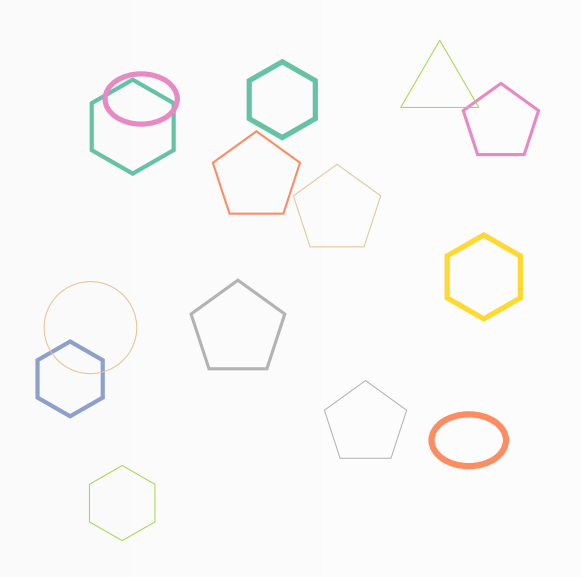[{"shape": "hexagon", "thickness": 2, "radius": 0.41, "center": [0.228, 0.78]}, {"shape": "hexagon", "thickness": 2.5, "radius": 0.33, "center": [0.486, 0.827]}, {"shape": "pentagon", "thickness": 1, "radius": 0.39, "center": [0.441, 0.693]}, {"shape": "oval", "thickness": 3, "radius": 0.32, "center": [0.806, 0.237]}, {"shape": "hexagon", "thickness": 2, "radius": 0.32, "center": [0.121, 0.343]}, {"shape": "pentagon", "thickness": 1.5, "radius": 0.34, "center": [0.862, 0.787]}, {"shape": "oval", "thickness": 2.5, "radius": 0.31, "center": [0.243, 0.828]}, {"shape": "hexagon", "thickness": 0.5, "radius": 0.33, "center": [0.21, 0.128]}, {"shape": "triangle", "thickness": 0.5, "radius": 0.39, "center": [0.757, 0.852]}, {"shape": "hexagon", "thickness": 2.5, "radius": 0.36, "center": [0.832, 0.52]}, {"shape": "pentagon", "thickness": 0.5, "radius": 0.39, "center": [0.58, 0.636]}, {"shape": "circle", "thickness": 0.5, "radius": 0.4, "center": [0.156, 0.432]}, {"shape": "pentagon", "thickness": 0.5, "radius": 0.37, "center": [0.629, 0.266]}, {"shape": "pentagon", "thickness": 1.5, "radius": 0.42, "center": [0.409, 0.429]}]